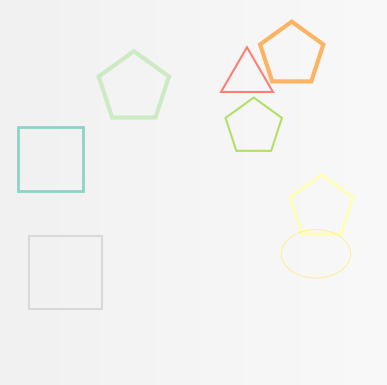[{"shape": "square", "thickness": 2, "radius": 0.42, "center": [0.131, 0.588]}, {"shape": "pentagon", "thickness": 2, "radius": 0.43, "center": [0.83, 0.461]}, {"shape": "triangle", "thickness": 1.5, "radius": 0.39, "center": [0.637, 0.8]}, {"shape": "pentagon", "thickness": 3, "radius": 0.43, "center": [0.753, 0.858]}, {"shape": "pentagon", "thickness": 1.5, "radius": 0.38, "center": [0.655, 0.67]}, {"shape": "square", "thickness": 1.5, "radius": 0.47, "center": [0.168, 0.292]}, {"shape": "pentagon", "thickness": 3, "radius": 0.48, "center": [0.345, 0.772]}, {"shape": "oval", "thickness": 0.5, "radius": 0.45, "center": [0.815, 0.341]}]